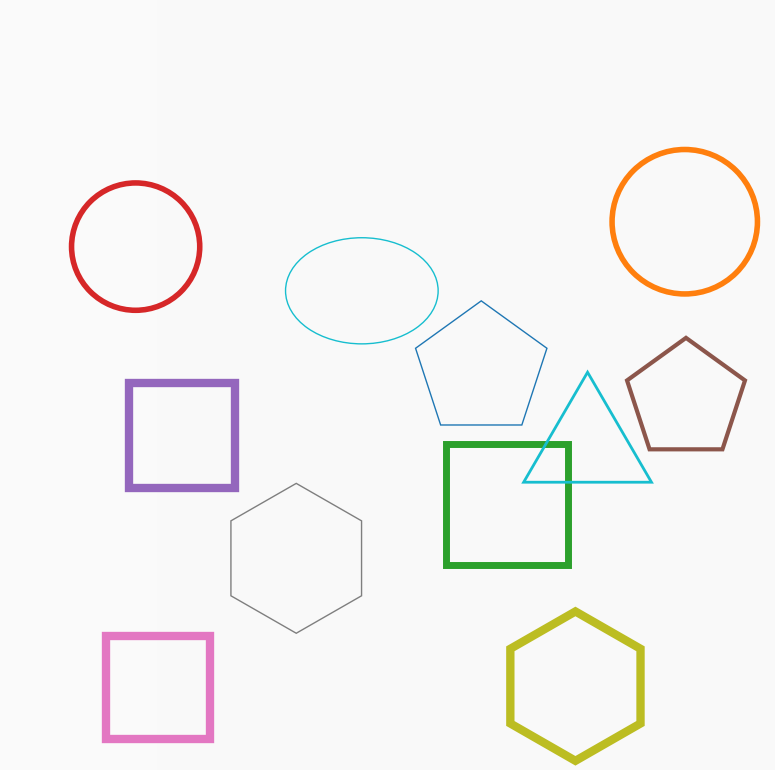[{"shape": "pentagon", "thickness": 0.5, "radius": 0.45, "center": [0.621, 0.52]}, {"shape": "circle", "thickness": 2, "radius": 0.47, "center": [0.884, 0.712]}, {"shape": "square", "thickness": 2.5, "radius": 0.39, "center": [0.654, 0.344]}, {"shape": "circle", "thickness": 2, "radius": 0.41, "center": [0.175, 0.68]}, {"shape": "square", "thickness": 3, "radius": 0.34, "center": [0.235, 0.435]}, {"shape": "pentagon", "thickness": 1.5, "radius": 0.4, "center": [0.885, 0.481]}, {"shape": "square", "thickness": 3, "radius": 0.33, "center": [0.204, 0.107]}, {"shape": "hexagon", "thickness": 0.5, "radius": 0.49, "center": [0.382, 0.275]}, {"shape": "hexagon", "thickness": 3, "radius": 0.48, "center": [0.742, 0.109]}, {"shape": "oval", "thickness": 0.5, "radius": 0.49, "center": [0.467, 0.622]}, {"shape": "triangle", "thickness": 1, "radius": 0.48, "center": [0.758, 0.421]}]